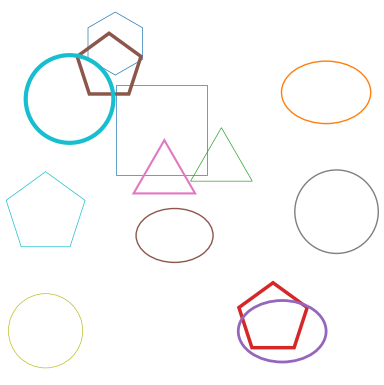[{"shape": "square", "thickness": 0.5, "radius": 0.59, "center": [0.419, 0.662]}, {"shape": "hexagon", "thickness": 0.5, "radius": 0.41, "center": [0.299, 0.887]}, {"shape": "oval", "thickness": 1, "radius": 0.58, "center": [0.847, 0.76]}, {"shape": "triangle", "thickness": 0.5, "radius": 0.46, "center": [0.575, 0.576]}, {"shape": "pentagon", "thickness": 2.5, "radius": 0.47, "center": [0.709, 0.172]}, {"shape": "oval", "thickness": 2, "radius": 0.57, "center": [0.733, 0.14]}, {"shape": "pentagon", "thickness": 2.5, "radius": 0.44, "center": [0.283, 0.826]}, {"shape": "oval", "thickness": 1, "radius": 0.5, "center": [0.453, 0.388]}, {"shape": "triangle", "thickness": 1.5, "radius": 0.46, "center": [0.427, 0.544]}, {"shape": "circle", "thickness": 1, "radius": 0.54, "center": [0.874, 0.45]}, {"shape": "circle", "thickness": 0.5, "radius": 0.48, "center": [0.118, 0.141]}, {"shape": "circle", "thickness": 3, "radius": 0.57, "center": [0.181, 0.743]}, {"shape": "pentagon", "thickness": 0.5, "radius": 0.54, "center": [0.118, 0.446]}]